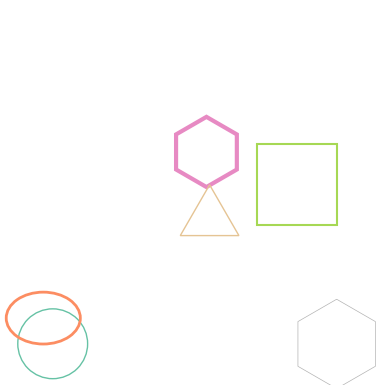[{"shape": "circle", "thickness": 1, "radius": 0.45, "center": [0.137, 0.107]}, {"shape": "oval", "thickness": 2, "radius": 0.48, "center": [0.112, 0.174]}, {"shape": "hexagon", "thickness": 3, "radius": 0.46, "center": [0.536, 0.605]}, {"shape": "square", "thickness": 1.5, "radius": 0.52, "center": [0.772, 0.521]}, {"shape": "triangle", "thickness": 1, "radius": 0.44, "center": [0.544, 0.432]}, {"shape": "hexagon", "thickness": 0.5, "radius": 0.58, "center": [0.874, 0.107]}]